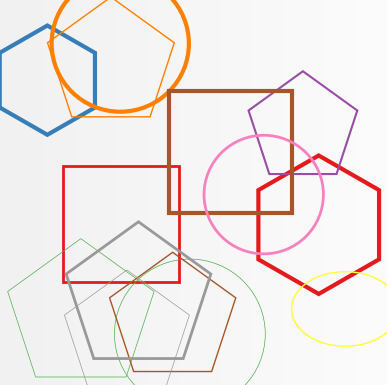[{"shape": "hexagon", "thickness": 3, "radius": 0.9, "center": [0.823, 0.416]}, {"shape": "square", "thickness": 2, "radius": 0.75, "center": [0.313, 0.419]}, {"shape": "hexagon", "thickness": 3, "radius": 0.71, "center": [0.122, 0.792]}, {"shape": "pentagon", "thickness": 0.5, "radius": 0.99, "center": [0.209, 0.182]}, {"shape": "circle", "thickness": 0.5, "radius": 0.97, "center": [0.49, 0.132]}, {"shape": "pentagon", "thickness": 1.5, "radius": 0.74, "center": [0.782, 0.667]}, {"shape": "pentagon", "thickness": 1, "radius": 0.86, "center": [0.286, 0.836]}, {"shape": "circle", "thickness": 3, "radius": 0.89, "center": [0.31, 0.887]}, {"shape": "oval", "thickness": 1, "radius": 0.69, "center": [0.891, 0.198]}, {"shape": "pentagon", "thickness": 1, "radius": 0.86, "center": [0.446, 0.173]}, {"shape": "square", "thickness": 3, "radius": 0.79, "center": [0.595, 0.605]}, {"shape": "circle", "thickness": 2, "radius": 0.77, "center": [0.681, 0.495]}, {"shape": "pentagon", "thickness": 0.5, "radius": 0.85, "center": [0.327, 0.129]}, {"shape": "pentagon", "thickness": 2, "radius": 0.98, "center": [0.357, 0.228]}]